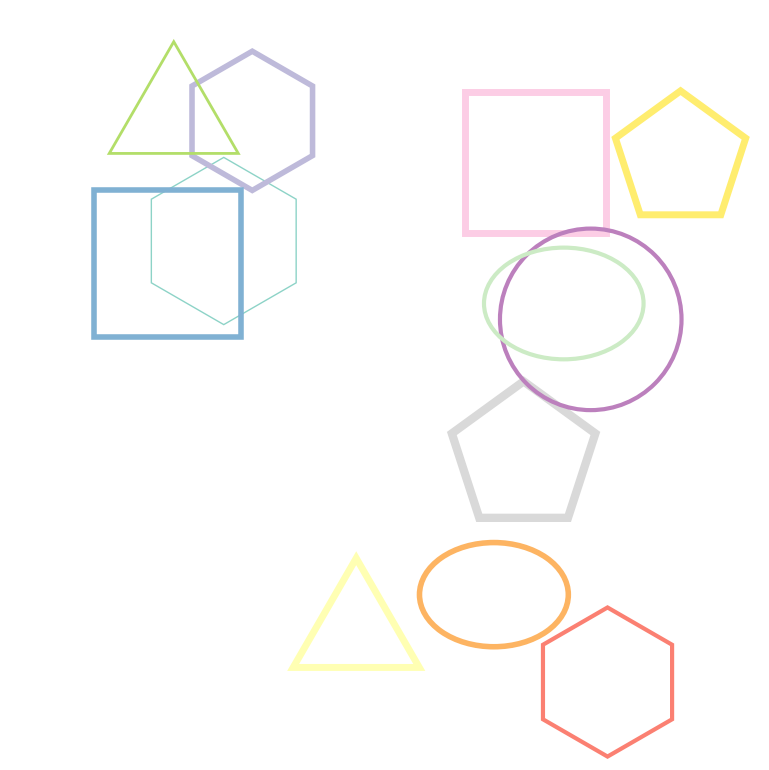[{"shape": "hexagon", "thickness": 0.5, "radius": 0.54, "center": [0.291, 0.687]}, {"shape": "triangle", "thickness": 2.5, "radius": 0.47, "center": [0.463, 0.18]}, {"shape": "hexagon", "thickness": 2, "radius": 0.45, "center": [0.328, 0.843]}, {"shape": "hexagon", "thickness": 1.5, "radius": 0.48, "center": [0.789, 0.114]}, {"shape": "square", "thickness": 2, "radius": 0.48, "center": [0.217, 0.658]}, {"shape": "oval", "thickness": 2, "radius": 0.48, "center": [0.641, 0.228]}, {"shape": "triangle", "thickness": 1, "radius": 0.48, "center": [0.226, 0.849]}, {"shape": "square", "thickness": 2.5, "radius": 0.46, "center": [0.696, 0.789]}, {"shape": "pentagon", "thickness": 3, "radius": 0.49, "center": [0.68, 0.407]}, {"shape": "circle", "thickness": 1.5, "radius": 0.59, "center": [0.767, 0.585]}, {"shape": "oval", "thickness": 1.5, "radius": 0.52, "center": [0.732, 0.606]}, {"shape": "pentagon", "thickness": 2.5, "radius": 0.44, "center": [0.884, 0.793]}]